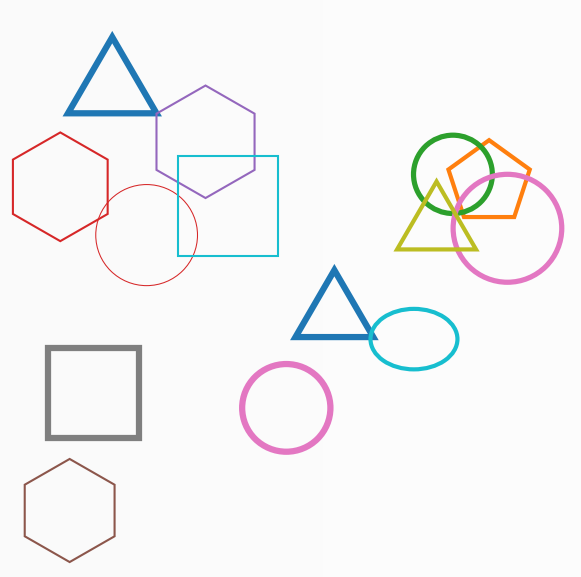[{"shape": "triangle", "thickness": 3, "radius": 0.44, "center": [0.193, 0.847]}, {"shape": "triangle", "thickness": 3, "radius": 0.39, "center": [0.575, 0.454]}, {"shape": "pentagon", "thickness": 2, "radius": 0.37, "center": [0.841, 0.683]}, {"shape": "circle", "thickness": 2.5, "radius": 0.34, "center": [0.779, 0.697]}, {"shape": "circle", "thickness": 0.5, "radius": 0.44, "center": [0.252, 0.592]}, {"shape": "hexagon", "thickness": 1, "radius": 0.47, "center": [0.104, 0.676]}, {"shape": "hexagon", "thickness": 1, "radius": 0.49, "center": [0.354, 0.754]}, {"shape": "hexagon", "thickness": 1, "radius": 0.45, "center": [0.12, 0.115]}, {"shape": "circle", "thickness": 3, "radius": 0.38, "center": [0.493, 0.293]}, {"shape": "circle", "thickness": 2.5, "radius": 0.47, "center": [0.873, 0.604]}, {"shape": "square", "thickness": 3, "radius": 0.39, "center": [0.161, 0.318]}, {"shape": "triangle", "thickness": 2, "radius": 0.39, "center": [0.751, 0.606]}, {"shape": "square", "thickness": 1, "radius": 0.43, "center": [0.392, 0.643]}, {"shape": "oval", "thickness": 2, "radius": 0.37, "center": [0.712, 0.412]}]